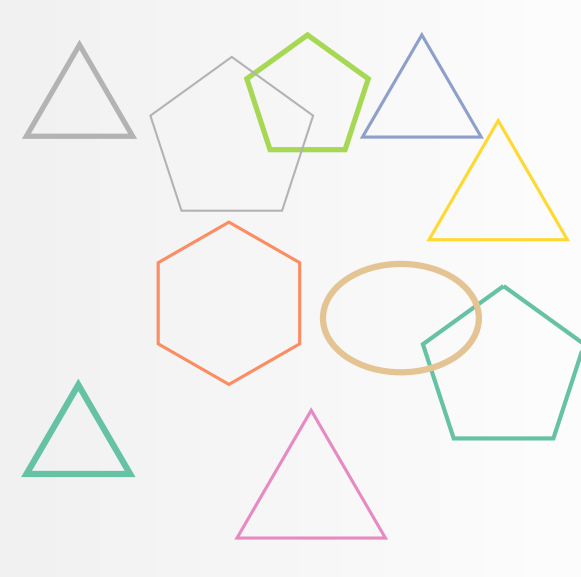[{"shape": "pentagon", "thickness": 2, "radius": 0.73, "center": [0.866, 0.358]}, {"shape": "triangle", "thickness": 3, "radius": 0.51, "center": [0.135, 0.23]}, {"shape": "hexagon", "thickness": 1.5, "radius": 0.7, "center": [0.394, 0.474]}, {"shape": "triangle", "thickness": 1.5, "radius": 0.59, "center": [0.726, 0.821]}, {"shape": "triangle", "thickness": 1.5, "radius": 0.74, "center": [0.535, 0.141]}, {"shape": "pentagon", "thickness": 2.5, "radius": 0.55, "center": [0.529, 0.829]}, {"shape": "triangle", "thickness": 1.5, "radius": 0.69, "center": [0.857, 0.653]}, {"shape": "oval", "thickness": 3, "radius": 0.67, "center": [0.69, 0.448]}, {"shape": "triangle", "thickness": 2.5, "radius": 0.53, "center": [0.137, 0.816]}, {"shape": "pentagon", "thickness": 1, "radius": 0.74, "center": [0.399, 0.753]}]